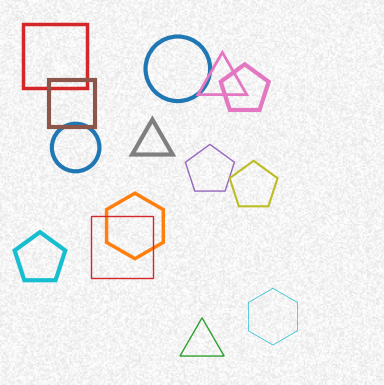[{"shape": "circle", "thickness": 3, "radius": 0.42, "center": [0.462, 0.821]}, {"shape": "circle", "thickness": 3, "radius": 0.31, "center": [0.196, 0.617]}, {"shape": "hexagon", "thickness": 2.5, "radius": 0.43, "center": [0.35, 0.413]}, {"shape": "triangle", "thickness": 1, "radius": 0.33, "center": [0.525, 0.108]}, {"shape": "square", "thickness": 2.5, "radius": 0.42, "center": [0.143, 0.854]}, {"shape": "square", "thickness": 1, "radius": 0.4, "center": [0.318, 0.358]}, {"shape": "pentagon", "thickness": 1, "radius": 0.33, "center": [0.545, 0.558]}, {"shape": "square", "thickness": 3, "radius": 0.3, "center": [0.188, 0.731]}, {"shape": "pentagon", "thickness": 3, "radius": 0.33, "center": [0.636, 0.767]}, {"shape": "triangle", "thickness": 2, "radius": 0.37, "center": [0.578, 0.791]}, {"shape": "triangle", "thickness": 3, "radius": 0.3, "center": [0.396, 0.629]}, {"shape": "pentagon", "thickness": 1.5, "radius": 0.33, "center": [0.659, 0.517]}, {"shape": "pentagon", "thickness": 3, "radius": 0.35, "center": [0.104, 0.328]}, {"shape": "hexagon", "thickness": 0.5, "radius": 0.37, "center": [0.709, 0.178]}]